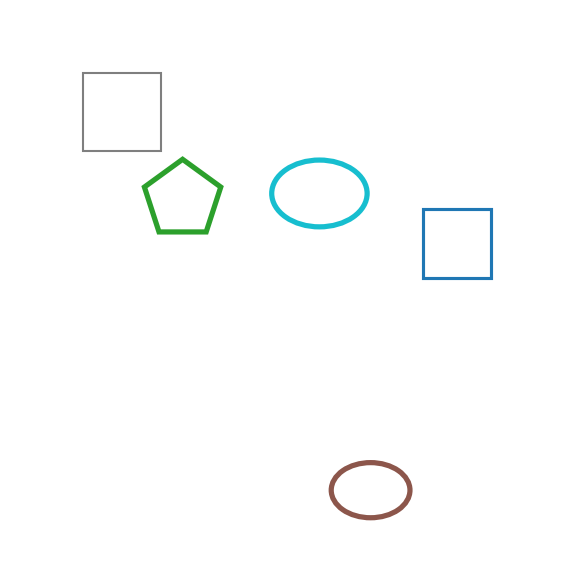[{"shape": "square", "thickness": 1.5, "radius": 0.3, "center": [0.792, 0.577]}, {"shape": "pentagon", "thickness": 2.5, "radius": 0.35, "center": [0.316, 0.654]}, {"shape": "oval", "thickness": 2.5, "radius": 0.34, "center": [0.642, 0.15]}, {"shape": "square", "thickness": 1, "radius": 0.34, "center": [0.211, 0.806]}, {"shape": "oval", "thickness": 2.5, "radius": 0.41, "center": [0.553, 0.664]}]